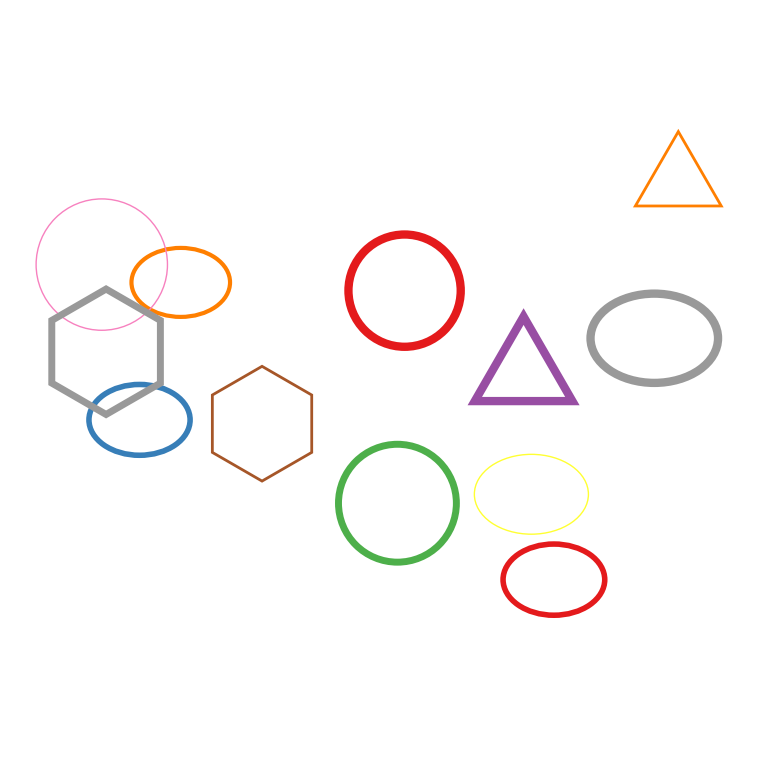[{"shape": "circle", "thickness": 3, "radius": 0.36, "center": [0.525, 0.623]}, {"shape": "oval", "thickness": 2, "radius": 0.33, "center": [0.719, 0.247]}, {"shape": "oval", "thickness": 2, "radius": 0.33, "center": [0.181, 0.455]}, {"shape": "circle", "thickness": 2.5, "radius": 0.38, "center": [0.516, 0.346]}, {"shape": "triangle", "thickness": 3, "radius": 0.37, "center": [0.68, 0.516]}, {"shape": "oval", "thickness": 1.5, "radius": 0.32, "center": [0.235, 0.633]}, {"shape": "triangle", "thickness": 1, "radius": 0.32, "center": [0.881, 0.765]}, {"shape": "oval", "thickness": 0.5, "radius": 0.37, "center": [0.69, 0.358]}, {"shape": "hexagon", "thickness": 1, "radius": 0.37, "center": [0.34, 0.45]}, {"shape": "circle", "thickness": 0.5, "radius": 0.43, "center": [0.132, 0.656]}, {"shape": "hexagon", "thickness": 2.5, "radius": 0.41, "center": [0.138, 0.543]}, {"shape": "oval", "thickness": 3, "radius": 0.41, "center": [0.85, 0.561]}]